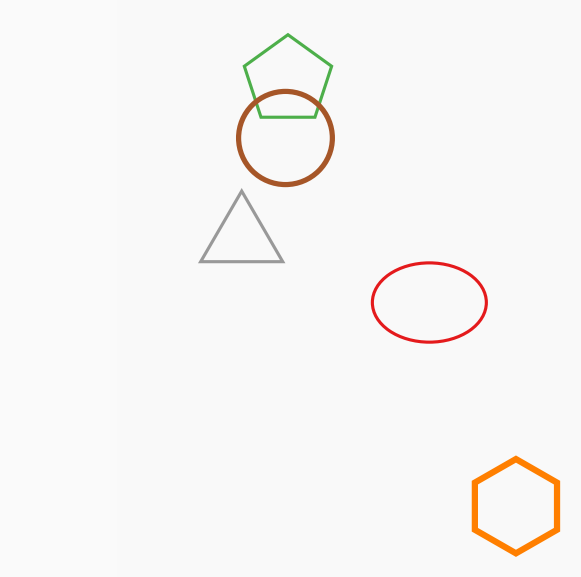[{"shape": "oval", "thickness": 1.5, "radius": 0.49, "center": [0.739, 0.475]}, {"shape": "pentagon", "thickness": 1.5, "radius": 0.39, "center": [0.495, 0.86]}, {"shape": "hexagon", "thickness": 3, "radius": 0.41, "center": [0.888, 0.123]}, {"shape": "circle", "thickness": 2.5, "radius": 0.4, "center": [0.491, 0.76]}, {"shape": "triangle", "thickness": 1.5, "radius": 0.41, "center": [0.416, 0.587]}]